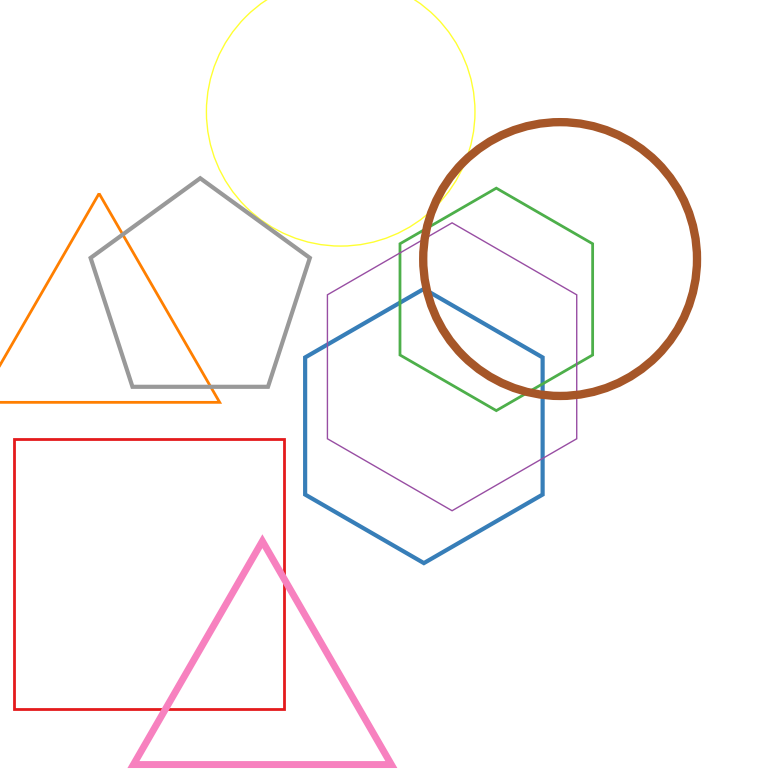[{"shape": "square", "thickness": 1, "radius": 0.88, "center": [0.194, 0.255]}, {"shape": "hexagon", "thickness": 1.5, "radius": 0.89, "center": [0.55, 0.447]}, {"shape": "hexagon", "thickness": 1, "radius": 0.72, "center": [0.645, 0.611]}, {"shape": "hexagon", "thickness": 0.5, "radius": 0.93, "center": [0.587, 0.524]}, {"shape": "triangle", "thickness": 1, "radius": 0.9, "center": [0.129, 0.568]}, {"shape": "circle", "thickness": 0.5, "radius": 0.87, "center": [0.442, 0.855]}, {"shape": "circle", "thickness": 3, "radius": 0.89, "center": [0.727, 0.664]}, {"shape": "triangle", "thickness": 2.5, "radius": 0.97, "center": [0.341, 0.104]}, {"shape": "pentagon", "thickness": 1.5, "radius": 0.75, "center": [0.26, 0.619]}]